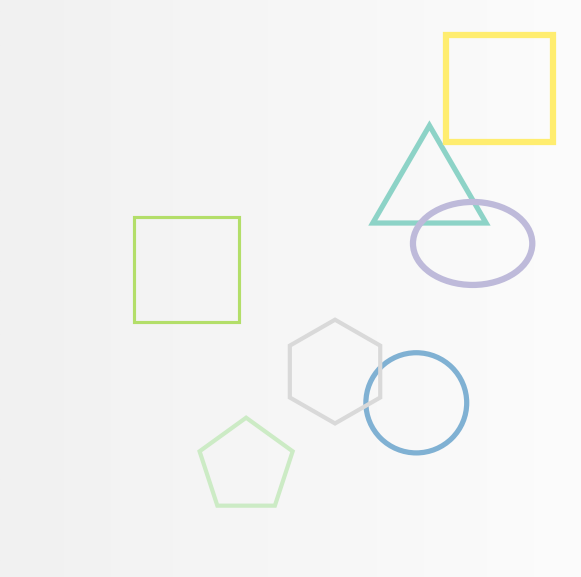[{"shape": "triangle", "thickness": 2.5, "radius": 0.56, "center": [0.739, 0.669]}, {"shape": "oval", "thickness": 3, "radius": 0.51, "center": [0.813, 0.578]}, {"shape": "circle", "thickness": 2.5, "radius": 0.43, "center": [0.716, 0.302]}, {"shape": "square", "thickness": 1.5, "radius": 0.45, "center": [0.321, 0.532]}, {"shape": "hexagon", "thickness": 2, "radius": 0.45, "center": [0.576, 0.356]}, {"shape": "pentagon", "thickness": 2, "radius": 0.42, "center": [0.423, 0.192]}, {"shape": "square", "thickness": 3, "radius": 0.46, "center": [0.859, 0.846]}]